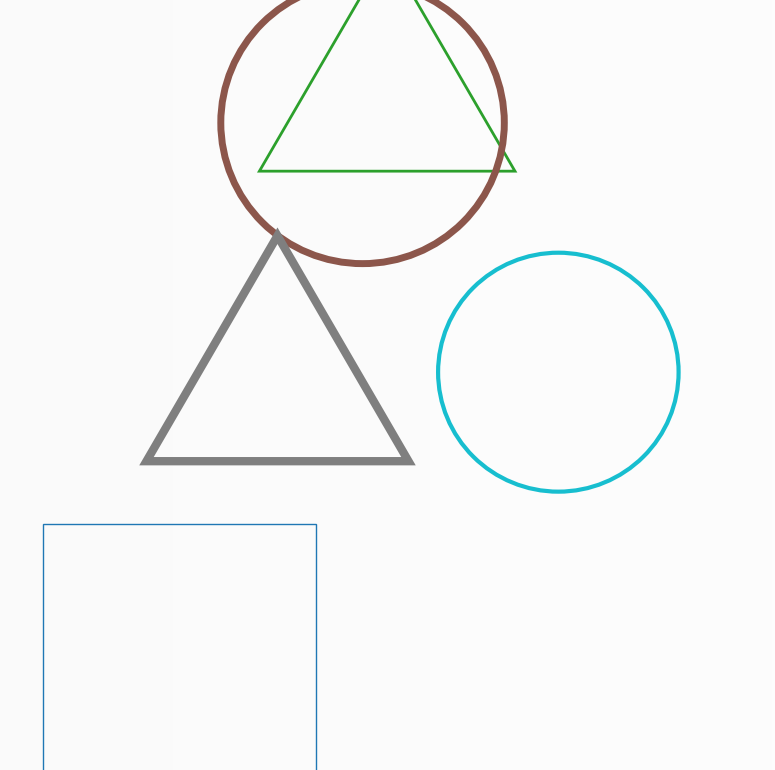[{"shape": "square", "thickness": 0.5, "radius": 0.88, "center": [0.232, 0.143]}, {"shape": "triangle", "thickness": 1, "radius": 0.95, "center": [0.5, 0.873]}, {"shape": "circle", "thickness": 2.5, "radius": 0.91, "center": [0.468, 0.841]}, {"shape": "triangle", "thickness": 3, "radius": 0.98, "center": [0.358, 0.499]}, {"shape": "circle", "thickness": 1.5, "radius": 0.78, "center": [0.72, 0.517]}]